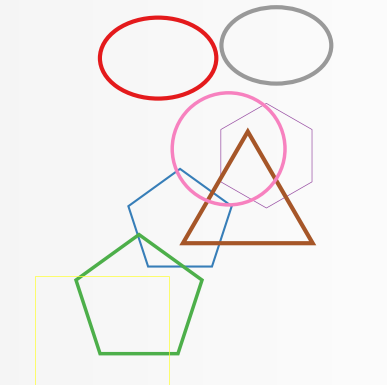[{"shape": "oval", "thickness": 3, "radius": 0.75, "center": [0.408, 0.849]}, {"shape": "pentagon", "thickness": 1.5, "radius": 0.7, "center": [0.465, 0.421]}, {"shape": "pentagon", "thickness": 2.5, "radius": 0.85, "center": [0.359, 0.22]}, {"shape": "hexagon", "thickness": 0.5, "radius": 0.68, "center": [0.688, 0.596]}, {"shape": "square", "thickness": 0.5, "radius": 0.86, "center": [0.263, 0.109]}, {"shape": "triangle", "thickness": 3, "radius": 0.97, "center": [0.639, 0.465]}, {"shape": "circle", "thickness": 2.5, "radius": 0.73, "center": [0.59, 0.613]}, {"shape": "oval", "thickness": 3, "radius": 0.71, "center": [0.713, 0.882]}]